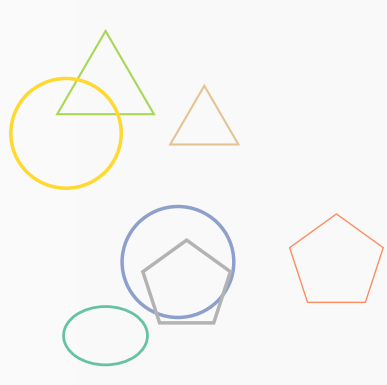[{"shape": "oval", "thickness": 2, "radius": 0.54, "center": [0.272, 0.128]}, {"shape": "pentagon", "thickness": 1, "radius": 0.63, "center": [0.868, 0.317]}, {"shape": "circle", "thickness": 2.5, "radius": 0.72, "center": [0.459, 0.32]}, {"shape": "triangle", "thickness": 1.5, "radius": 0.72, "center": [0.272, 0.775]}, {"shape": "circle", "thickness": 2.5, "radius": 0.71, "center": [0.17, 0.654]}, {"shape": "triangle", "thickness": 1.5, "radius": 0.51, "center": [0.527, 0.676]}, {"shape": "pentagon", "thickness": 2.5, "radius": 0.59, "center": [0.482, 0.257]}]